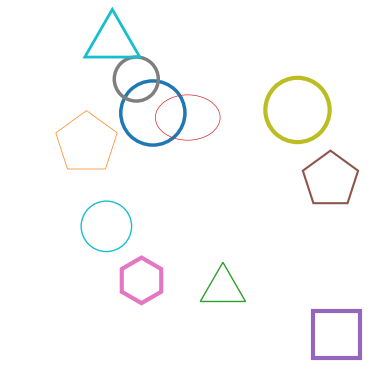[{"shape": "circle", "thickness": 2.5, "radius": 0.42, "center": [0.397, 0.707]}, {"shape": "pentagon", "thickness": 0.5, "radius": 0.42, "center": [0.225, 0.629]}, {"shape": "triangle", "thickness": 1, "radius": 0.34, "center": [0.579, 0.251]}, {"shape": "oval", "thickness": 0.5, "radius": 0.42, "center": [0.488, 0.695]}, {"shape": "square", "thickness": 3, "radius": 0.3, "center": [0.874, 0.13]}, {"shape": "pentagon", "thickness": 1.5, "radius": 0.38, "center": [0.858, 0.533]}, {"shape": "hexagon", "thickness": 3, "radius": 0.3, "center": [0.368, 0.272]}, {"shape": "circle", "thickness": 2.5, "radius": 0.29, "center": [0.354, 0.795]}, {"shape": "circle", "thickness": 3, "radius": 0.42, "center": [0.773, 0.714]}, {"shape": "circle", "thickness": 1, "radius": 0.33, "center": [0.276, 0.412]}, {"shape": "triangle", "thickness": 2, "radius": 0.41, "center": [0.292, 0.893]}]